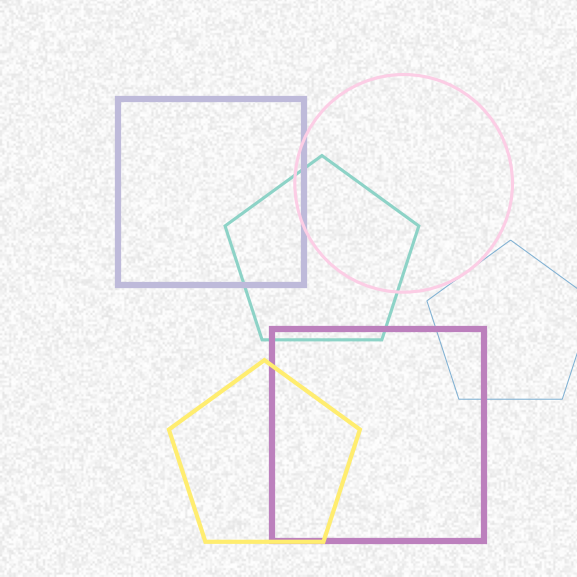[{"shape": "pentagon", "thickness": 1.5, "radius": 0.88, "center": [0.557, 0.553]}, {"shape": "square", "thickness": 3, "radius": 0.8, "center": [0.366, 0.667]}, {"shape": "pentagon", "thickness": 0.5, "radius": 0.76, "center": [0.884, 0.431]}, {"shape": "circle", "thickness": 1.5, "radius": 0.94, "center": [0.699, 0.682]}, {"shape": "square", "thickness": 3, "radius": 0.92, "center": [0.654, 0.246]}, {"shape": "pentagon", "thickness": 2, "radius": 0.87, "center": [0.458, 0.202]}]